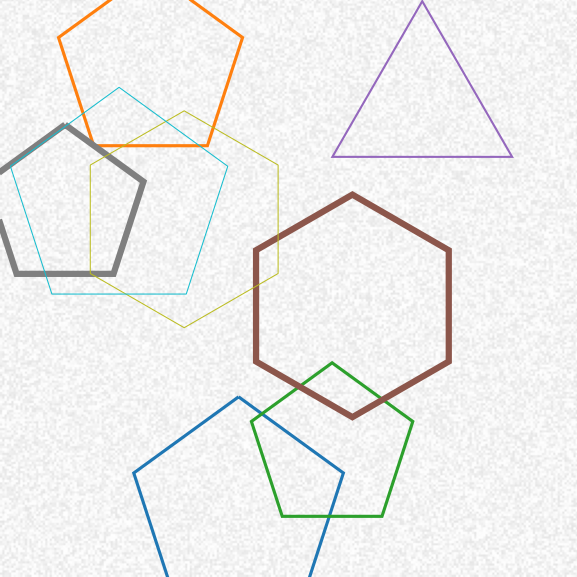[{"shape": "pentagon", "thickness": 1.5, "radius": 0.95, "center": [0.413, 0.121]}, {"shape": "pentagon", "thickness": 1.5, "radius": 0.84, "center": [0.261, 0.882]}, {"shape": "pentagon", "thickness": 1.5, "radius": 0.73, "center": [0.575, 0.224]}, {"shape": "triangle", "thickness": 1, "radius": 0.9, "center": [0.731, 0.817]}, {"shape": "hexagon", "thickness": 3, "radius": 0.96, "center": [0.61, 0.469]}, {"shape": "pentagon", "thickness": 3, "radius": 0.71, "center": [0.113, 0.64]}, {"shape": "hexagon", "thickness": 0.5, "radius": 0.94, "center": [0.319, 0.619]}, {"shape": "pentagon", "thickness": 0.5, "radius": 0.99, "center": [0.206, 0.65]}]